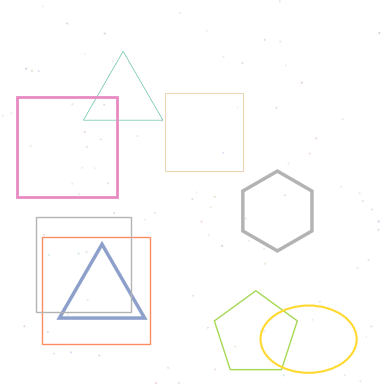[{"shape": "triangle", "thickness": 0.5, "radius": 0.6, "center": [0.32, 0.747]}, {"shape": "square", "thickness": 1, "radius": 0.7, "center": [0.249, 0.246]}, {"shape": "triangle", "thickness": 2.5, "radius": 0.64, "center": [0.265, 0.238]}, {"shape": "square", "thickness": 2, "radius": 0.65, "center": [0.174, 0.618]}, {"shape": "pentagon", "thickness": 1, "radius": 0.57, "center": [0.665, 0.132]}, {"shape": "oval", "thickness": 1.5, "radius": 0.62, "center": [0.802, 0.119]}, {"shape": "square", "thickness": 0.5, "radius": 0.51, "center": [0.53, 0.657]}, {"shape": "hexagon", "thickness": 2.5, "radius": 0.52, "center": [0.72, 0.452]}, {"shape": "square", "thickness": 1, "radius": 0.62, "center": [0.217, 0.312]}]